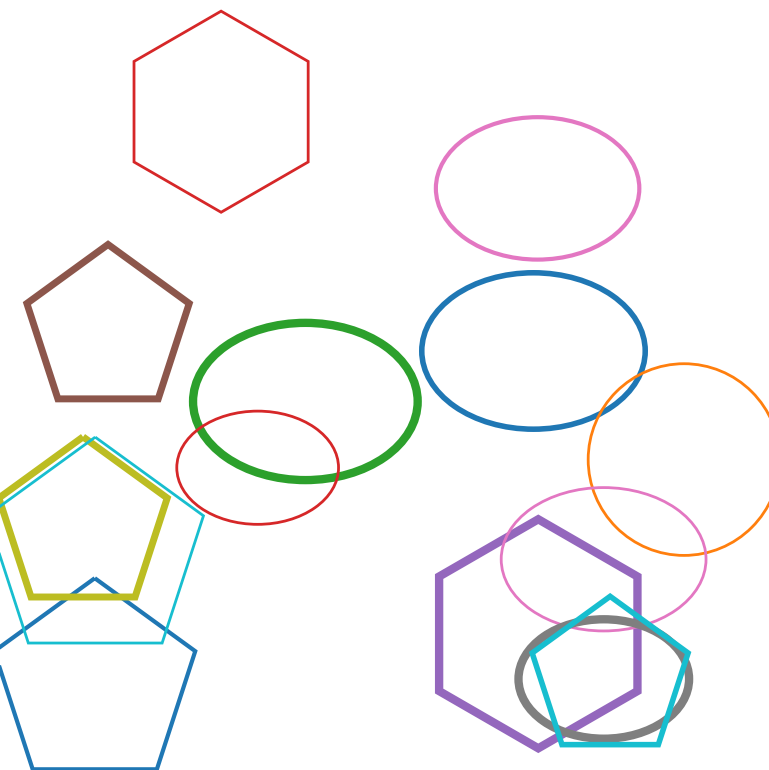[{"shape": "pentagon", "thickness": 1.5, "radius": 0.69, "center": [0.123, 0.112]}, {"shape": "oval", "thickness": 2, "radius": 0.73, "center": [0.693, 0.544]}, {"shape": "circle", "thickness": 1, "radius": 0.62, "center": [0.888, 0.403]}, {"shape": "oval", "thickness": 3, "radius": 0.73, "center": [0.397, 0.479]}, {"shape": "oval", "thickness": 1, "radius": 0.53, "center": [0.335, 0.393]}, {"shape": "hexagon", "thickness": 1, "radius": 0.65, "center": [0.287, 0.855]}, {"shape": "hexagon", "thickness": 3, "radius": 0.74, "center": [0.699, 0.177]}, {"shape": "pentagon", "thickness": 2.5, "radius": 0.55, "center": [0.14, 0.572]}, {"shape": "oval", "thickness": 1, "radius": 0.67, "center": [0.784, 0.274]}, {"shape": "oval", "thickness": 1.5, "radius": 0.66, "center": [0.698, 0.755]}, {"shape": "oval", "thickness": 3, "radius": 0.55, "center": [0.784, 0.118]}, {"shape": "pentagon", "thickness": 2.5, "radius": 0.57, "center": [0.108, 0.318]}, {"shape": "pentagon", "thickness": 2, "radius": 0.53, "center": [0.792, 0.119]}, {"shape": "pentagon", "thickness": 1, "radius": 0.74, "center": [0.124, 0.284]}]